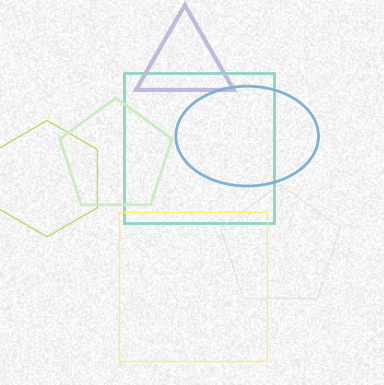[{"shape": "square", "thickness": 2, "radius": 0.97, "center": [0.517, 0.617]}, {"shape": "triangle", "thickness": 3, "radius": 0.73, "center": [0.48, 0.84]}, {"shape": "oval", "thickness": 2, "radius": 0.93, "center": [0.642, 0.646]}, {"shape": "hexagon", "thickness": 1, "radius": 0.75, "center": [0.122, 0.536]}, {"shape": "pentagon", "thickness": 0.5, "radius": 0.82, "center": [0.728, 0.358]}, {"shape": "pentagon", "thickness": 2, "radius": 0.77, "center": [0.301, 0.592]}, {"shape": "square", "thickness": 1, "radius": 0.96, "center": [0.502, 0.256]}]